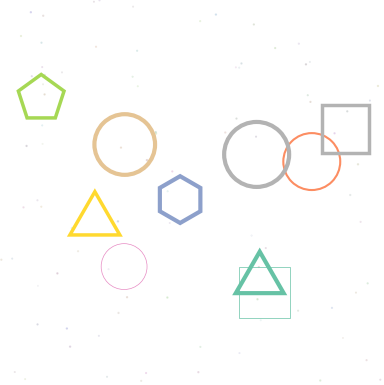[{"shape": "triangle", "thickness": 3, "radius": 0.36, "center": [0.675, 0.274]}, {"shape": "square", "thickness": 0.5, "radius": 0.33, "center": [0.686, 0.24]}, {"shape": "circle", "thickness": 1.5, "radius": 0.37, "center": [0.81, 0.58]}, {"shape": "hexagon", "thickness": 3, "radius": 0.3, "center": [0.468, 0.482]}, {"shape": "circle", "thickness": 0.5, "radius": 0.3, "center": [0.322, 0.308]}, {"shape": "pentagon", "thickness": 2.5, "radius": 0.31, "center": [0.107, 0.744]}, {"shape": "triangle", "thickness": 2.5, "radius": 0.37, "center": [0.246, 0.427]}, {"shape": "circle", "thickness": 3, "radius": 0.39, "center": [0.324, 0.625]}, {"shape": "square", "thickness": 2.5, "radius": 0.31, "center": [0.897, 0.665]}, {"shape": "circle", "thickness": 3, "radius": 0.42, "center": [0.667, 0.599]}]